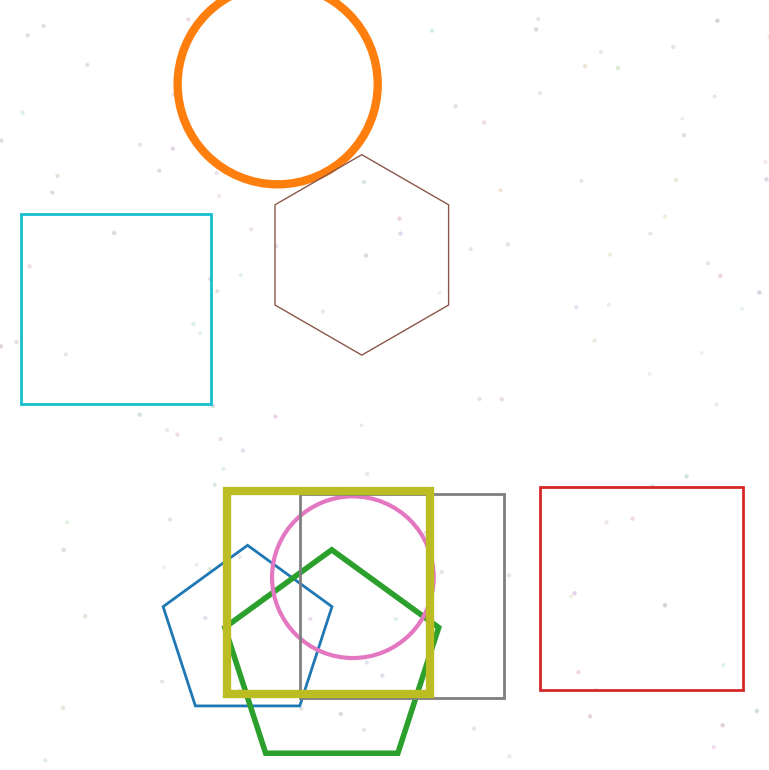[{"shape": "pentagon", "thickness": 1, "radius": 0.58, "center": [0.322, 0.177]}, {"shape": "circle", "thickness": 3, "radius": 0.65, "center": [0.361, 0.891]}, {"shape": "pentagon", "thickness": 2, "radius": 0.73, "center": [0.431, 0.14]}, {"shape": "square", "thickness": 1, "radius": 0.66, "center": [0.833, 0.236]}, {"shape": "hexagon", "thickness": 0.5, "radius": 0.65, "center": [0.47, 0.669]}, {"shape": "circle", "thickness": 1.5, "radius": 0.52, "center": [0.458, 0.25]}, {"shape": "square", "thickness": 1, "radius": 0.66, "center": [0.522, 0.226]}, {"shape": "square", "thickness": 3, "radius": 0.66, "center": [0.426, 0.23]}, {"shape": "square", "thickness": 1, "radius": 0.62, "center": [0.151, 0.599]}]